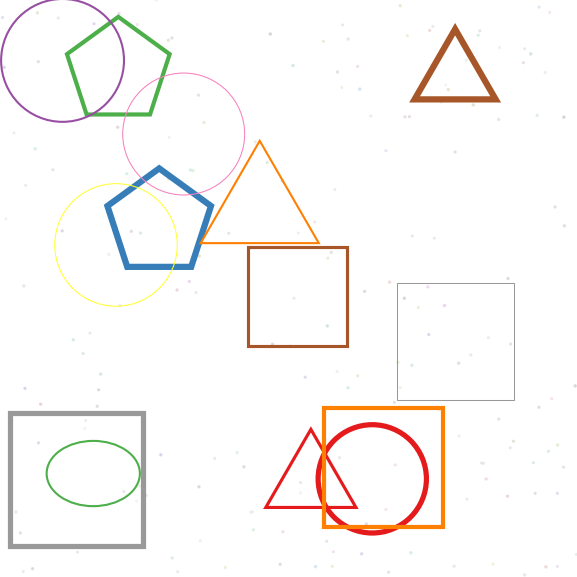[{"shape": "triangle", "thickness": 1.5, "radius": 0.45, "center": [0.538, 0.166]}, {"shape": "circle", "thickness": 2.5, "radius": 0.47, "center": [0.645, 0.17]}, {"shape": "pentagon", "thickness": 3, "radius": 0.47, "center": [0.276, 0.613]}, {"shape": "pentagon", "thickness": 2, "radius": 0.47, "center": [0.205, 0.877]}, {"shape": "oval", "thickness": 1, "radius": 0.4, "center": [0.161, 0.179]}, {"shape": "circle", "thickness": 1, "radius": 0.53, "center": [0.108, 0.895]}, {"shape": "square", "thickness": 2, "radius": 0.51, "center": [0.665, 0.189]}, {"shape": "triangle", "thickness": 1, "radius": 0.59, "center": [0.45, 0.637]}, {"shape": "circle", "thickness": 0.5, "radius": 0.53, "center": [0.201, 0.575]}, {"shape": "square", "thickness": 1.5, "radius": 0.43, "center": [0.515, 0.486]}, {"shape": "triangle", "thickness": 3, "radius": 0.41, "center": [0.788, 0.868]}, {"shape": "circle", "thickness": 0.5, "radius": 0.53, "center": [0.318, 0.767]}, {"shape": "square", "thickness": 0.5, "radius": 0.51, "center": [0.788, 0.408]}, {"shape": "square", "thickness": 2.5, "radius": 0.57, "center": [0.133, 0.169]}]